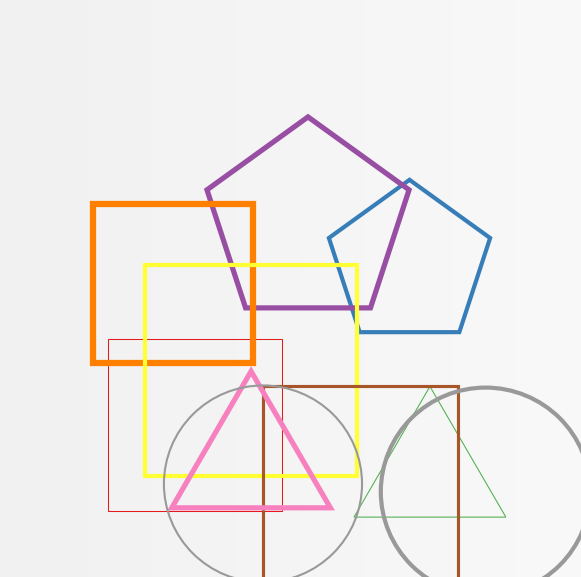[{"shape": "square", "thickness": 0.5, "radius": 0.75, "center": [0.335, 0.264]}, {"shape": "pentagon", "thickness": 2, "radius": 0.73, "center": [0.705, 0.542]}, {"shape": "triangle", "thickness": 0.5, "radius": 0.75, "center": [0.74, 0.179]}, {"shape": "pentagon", "thickness": 2.5, "radius": 0.91, "center": [0.53, 0.614]}, {"shape": "square", "thickness": 3, "radius": 0.69, "center": [0.298, 0.508]}, {"shape": "square", "thickness": 2, "radius": 0.91, "center": [0.432, 0.357]}, {"shape": "square", "thickness": 1.5, "radius": 0.84, "center": [0.621, 0.164]}, {"shape": "triangle", "thickness": 2.5, "radius": 0.79, "center": [0.432, 0.199]}, {"shape": "circle", "thickness": 1, "radius": 0.85, "center": [0.452, 0.161]}, {"shape": "circle", "thickness": 2, "radius": 0.9, "center": [0.835, 0.148]}]